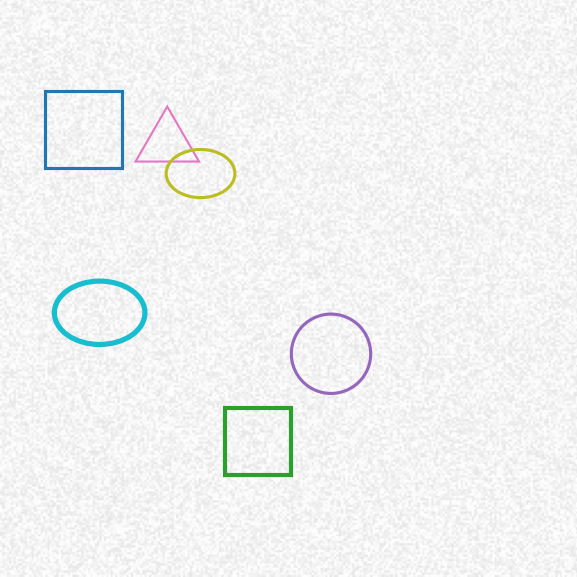[{"shape": "square", "thickness": 1.5, "radius": 0.33, "center": [0.144, 0.775]}, {"shape": "square", "thickness": 2, "radius": 0.29, "center": [0.447, 0.235]}, {"shape": "circle", "thickness": 1.5, "radius": 0.34, "center": [0.573, 0.387]}, {"shape": "triangle", "thickness": 1, "radius": 0.32, "center": [0.29, 0.751]}, {"shape": "oval", "thickness": 1.5, "radius": 0.3, "center": [0.347, 0.699]}, {"shape": "oval", "thickness": 2.5, "radius": 0.39, "center": [0.173, 0.458]}]